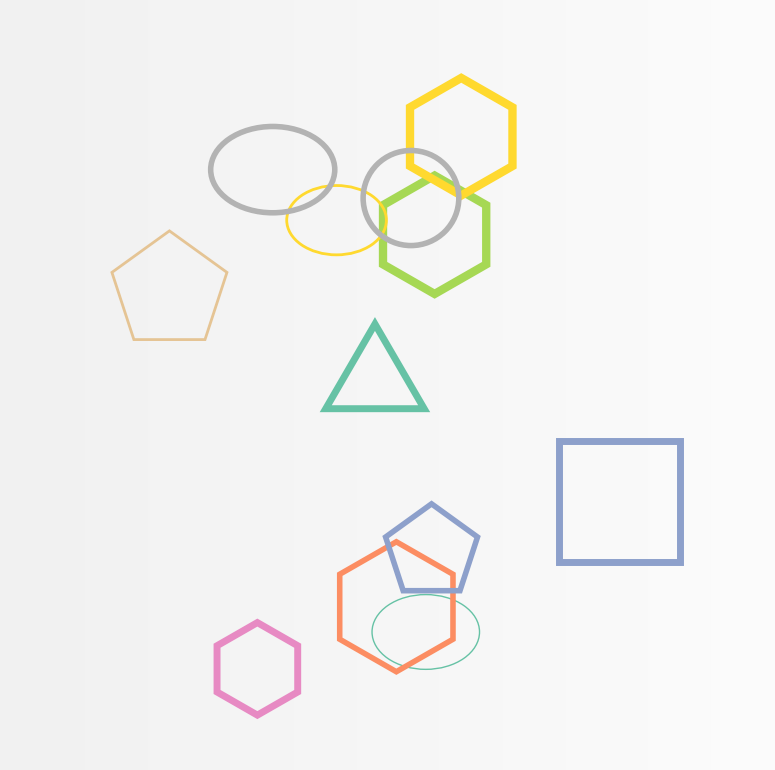[{"shape": "triangle", "thickness": 2.5, "radius": 0.37, "center": [0.484, 0.506]}, {"shape": "oval", "thickness": 0.5, "radius": 0.35, "center": [0.549, 0.179]}, {"shape": "hexagon", "thickness": 2, "radius": 0.42, "center": [0.511, 0.212]}, {"shape": "square", "thickness": 2.5, "radius": 0.39, "center": [0.799, 0.349]}, {"shape": "pentagon", "thickness": 2, "radius": 0.31, "center": [0.557, 0.283]}, {"shape": "hexagon", "thickness": 2.5, "radius": 0.3, "center": [0.332, 0.131]}, {"shape": "hexagon", "thickness": 3, "radius": 0.38, "center": [0.561, 0.695]}, {"shape": "oval", "thickness": 1, "radius": 0.32, "center": [0.434, 0.714]}, {"shape": "hexagon", "thickness": 3, "radius": 0.38, "center": [0.595, 0.822]}, {"shape": "pentagon", "thickness": 1, "radius": 0.39, "center": [0.219, 0.622]}, {"shape": "oval", "thickness": 2, "radius": 0.4, "center": [0.352, 0.78]}, {"shape": "circle", "thickness": 2, "radius": 0.31, "center": [0.53, 0.743]}]